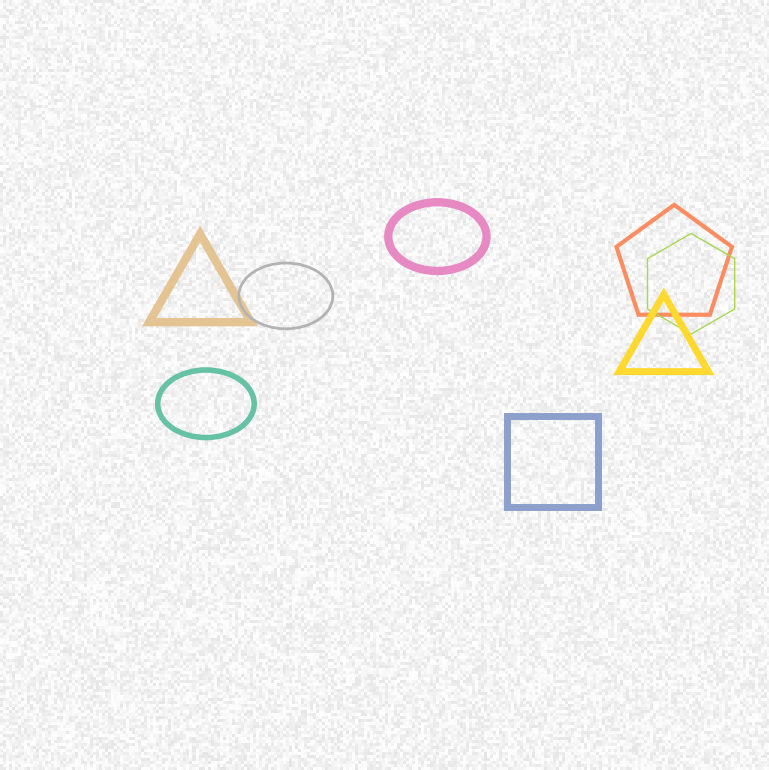[{"shape": "oval", "thickness": 2, "radius": 0.31, "center": [0.267, 0.476]}, {"shape": "pentagon", "thickness": 1.5, "radius": 0.39, "center": [0.876, 0.655]}, {"shape": "square", "thickness": 2.5, "radius": 0.3, "center": [0.717, 0.401]}, {"shape": "oval", "thickness": 3, "radius": 0.32, "center": [0.568, 0.693]}, {"shape": "hexagon", "thickness": 0.5, "radius": 0.33, "center": [0.898, 0.631]}, {"shape": "triangle", "thickness": 2.5, "radius": 0.33, "center": [0.862, 0.551]}, {"shape": "triangle", "thickness": 3, "radius": 0.38, "center": [0.26, 0.62]}, {"shape": "oval", "thickness": 1, "radius": 0.31, "center": [0.371, 0.616]}]